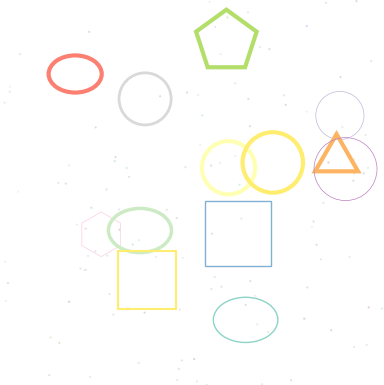[{"shape": "oval", "thickness": 1, "radius": 0.42, "center": [0.638, 0.169]}, {"shape": "circle", "thickness": 3, "radius": 0.35, "center": [0.594, 0.564]}, {"shape": "circle", "thickness": 0.5, "radius": 0.31, "center": [0.883, 0.7]}, {"shape": "oval", "thickness": 3, "radius": 0.34, "center": [0.195, 0.808]}, {"shape": "square", "thickness": 1, "radius": 0.43, "center": [0.619, 0.394]}, {"shape": "triangle", "thickness": 3, "radius": 0.32, "center": [0.874, 0.587]}, {"shape": "pentagon", "thickness": 3, "radius": 0.41, "center": [0.588, 0.892]}, {"shape": "hexagon", "thickness": 0.5, "radius": 0.29, "center": [0.263, 0.391]}, {"shape": "circle", "thickness": 2, "radius": 0.34, "center": [0.377, 0.743]}, {"shape": "circle", "thickness": 0.5, "radius": 0.41, "center": [0.897, 0.561]}, {"shape": "oval", "thickness": 2.5, "radius": 0.41, "center": [0.364, 0.401]}, {"shape": "square", "thickness": 1.5, "radius": 0.38, "center": [0.382, 0.273]}, {"shape": "circle", "thickness": 3, "radius": 0.39, "center": [0.709, 0.578]}]